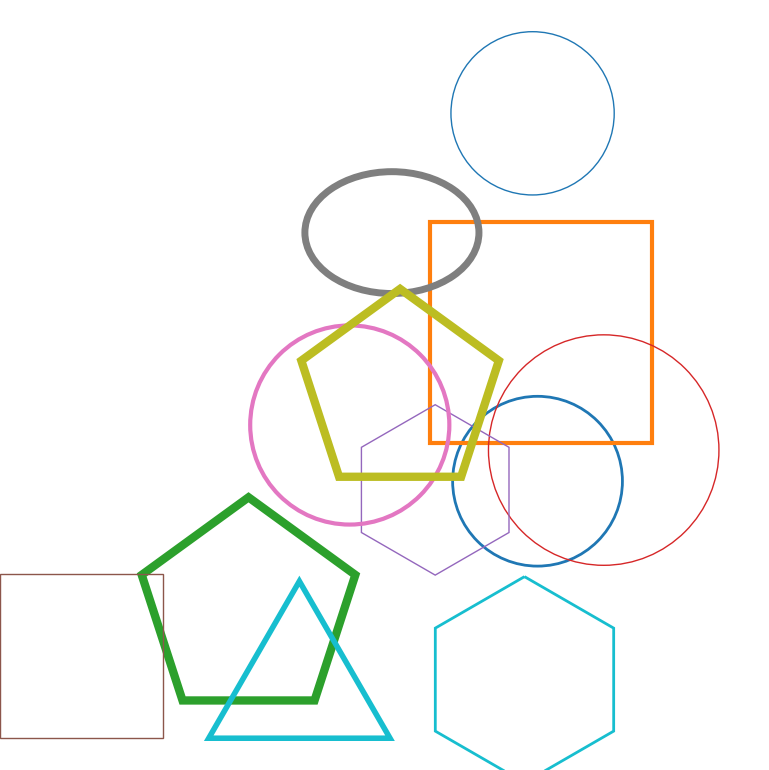[{"shape": "circle", "thickness": 1, "radius": 0.55, "center": [0.698, 0.375]}, {"shape": "circle", "thickness": 0.5, "radius": 0.53, "center": [0.692, 0.853]}, {"shape": "square", "thickness": 1.5, "radius": 0.72, "center": [0.703, 0.568]}, {"shape": "pentagon", "thickness": 3, "radius": 0.73, "center": [0.323, 0.208]}, {"shape": "circle", "thickness": 0.5, "radius": 0.75, "center": [0.784, 0.415]}, {"shape": "hexagon", "thickness": 0.5, "radius": 0.55, "center": [0.565, 0.364]}, {"shape": "square", "thickness": 0.5, "radius": 0.53, "center": [0.106, 0.148]}, {"shape": "circle", "thickness": 1.5, "radius": 0.65, "center": [0.454, 0.448]}, {"shape": "oval", "thickness": 2.5, "radius": 0.57, "center": [0.509, 0.698]}, {"shape": "pentagon", "thickness": 3, "radius": 0.67, "center": [0.52, 0.49]}, {"shape": "triangle", "thickness": 2, "radius": 0.68, "center": [0.389, 0.109]}, {"shape": "hexagon", "thickness": 1, "radius": 0.67, "center": [0.681, 0.117]}]